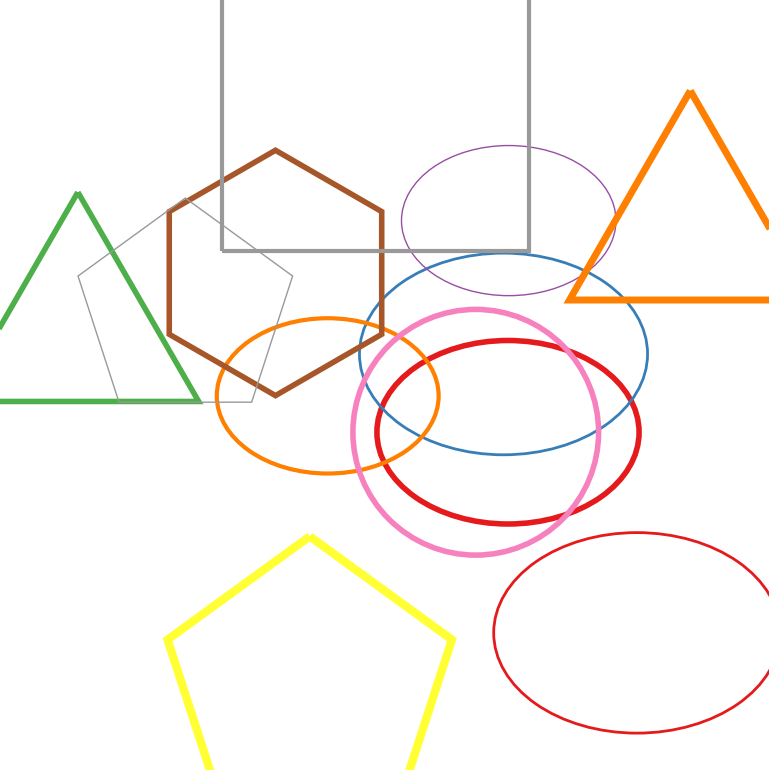[{"shape": "oval", "thickness": 2, "radius": 0.85, "center": [0.66, 0.439]}, {"shape": "oval", "thickness": 1, "radius": 0.93, "center": [0.827, 0.178]}, {"shape": "oval", "thickness": 1, "radius": 0.94, "center": [0.654, 0.54]}, {"shape": "triangle", "thickness": 2, "radius": 0.91, "center": [0.101, 0.569]}, {"shape": "oval", "thickness": 0.5, "radius": 0.7, "center": [0.661, 0.714]}, {"shape": "triangle", "thickness": 2.5, "radius": 0.91, "center": [0.896, 0.701]}, {"shape": "oval", "thickness": 1.5, "radius": 0.72, "center": [0.426, 0.486]}, {"shape": "pentagon", "thickness": 3, "radius": 0.97, "center": [0.402, 0.109]}, {"shape": "hexagon", "thickness": 2, "radius": 0.8, "center": [0.358, 0.646]}, {"shape": "circle", "thickness": 2, "radius": 0.8, "center": [0.618, 0.439]}, {"shape": "pentagon", "thickness": 0.5, "radius": 0.73, "center": [0.241, 0.596]}, {"shape": "square", "thickness": 1.5, "radius": 1.0, "center": [0.488, 0.873]}]